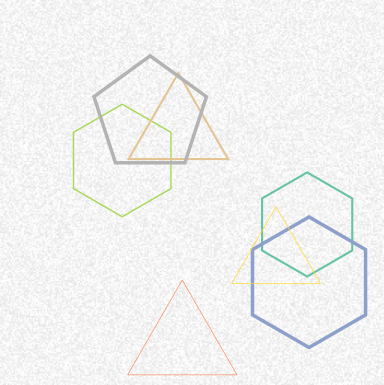[{"shape": "hexagon", "thickness": 1.5, "radius": 0.68, "center": [0.798, 0.417]}, {"shape": "triangle", "thickness": 0.5, "radius": 0.82, "center": [0.473, 0.108]}, {"shape": "hexagon", "thickness": 2.5, "radius": 0.85, "center": [0.803, 0.267]}, {"shape": "hexagon", "thickness": 1, "radius": 0.73, "center": [0.317, 0.583]}, {"shape": "triangle", "thickness": 0.5, "radius": 0.67, "center": [0.717, 0.33]}, {"shape": "triangle", "thickness": 1.5, "radius": 0.75, "center": [0.463, 0.661]}, {"shape": "pentagon", "thickness": 2.5, "radius": 0.77, "center": [0.39, 0.701]}]